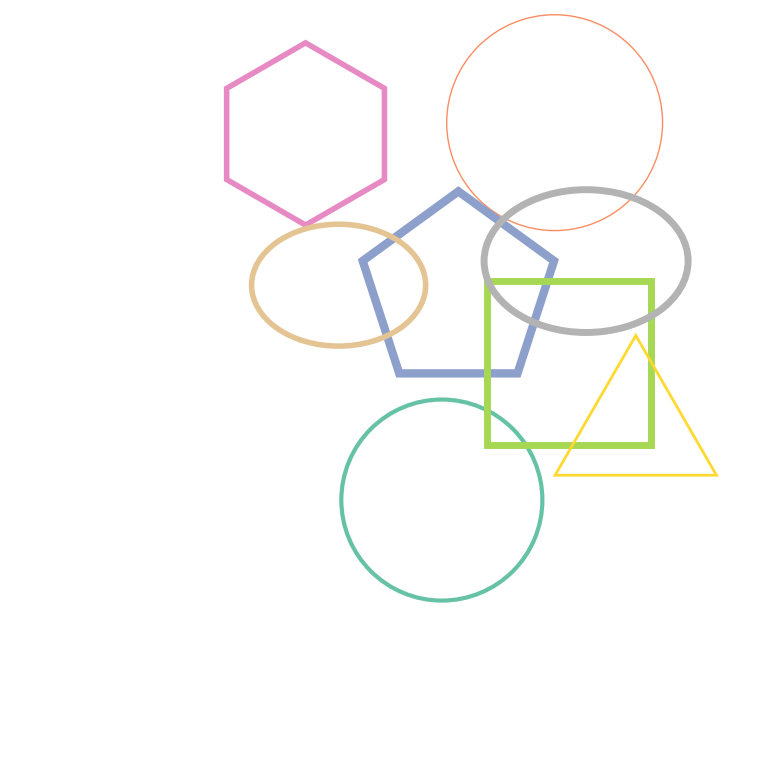[{"shape": "circle", "thickness": 1.5, "radius": 0.65, "center": [0.574, 0.351]}, {"shape": "circle", "thickness": 0.5, "radius": 0.7, "center": [0.72, 0.841]}, {"shape": "pentagon", "thickness": 3, "radius": 0.65, "center": [0.595, 0.621]}, {"shape": "hexagon", "thickness": 2, "radius": 0.59, "center": [0.397, 0.826]}, {"shape": "square", "thickness": 2.5, "radius": 0.53, "center": [0.739, 0.529]}, {"shape": "triangle", "thickness": 1, "radius": 0.6, "center": [0.826, 0.443]}, {"shape": "oval", "thickness": 2, "radius": 0.57, "center": [0.44, 0.63]}, {"shape": "oval", "thickness": 2.5, "radius": 0.66, "center": [0.761, 0.661]}]